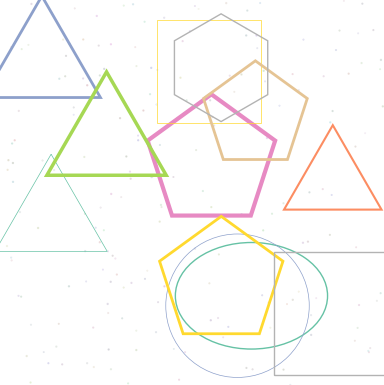[{"shape": "oval", "thickness": 1, "radius": 0.99, "center": [0.653, 0.232]}, {"shape": "triangle", "thickness": 0.5, "radius": 0.84, "center": [0.133, 0.431]}, {"shape": "triangle", "thickness": 1.5, "radius": 0.73, "center": [0.864, 0.529]}, {"shape": "circle", "thickness": 0.5, "radius": 0.93, "center": [0.617, 0.206]}, {"shape": "triangle", "thickness": 2, "radius": 0.88, "center": [0.109, 0.835]}, {"shape": "pentagon", "thickness": 3, "radius": 0.87, "center": [0.549, 0.581]}, {"shape": "triangle", "thickness": 2.5, "radius": 0.89, "center": [0.277, 0.634]}, {"shape": "pentagon", "thickness": 2, "radius": 0.84, "center": [0.575, 0.269]}, {"shape": "square", "thickness": 0.5, "radius": 0.67, "center": [0.542, 0.814]}, {"shape": "pentagon", "thickness": 2, "radius": 0.71, "center": [0.663, 0.7]}, {"shape": "hexagon", "thickness": 1, "radius": 0.7, "center": [0.574, 0.824]}, {"shape": "square", "thickness": 1, "radius": 0.8, "center": [0.873, 0.185]}]